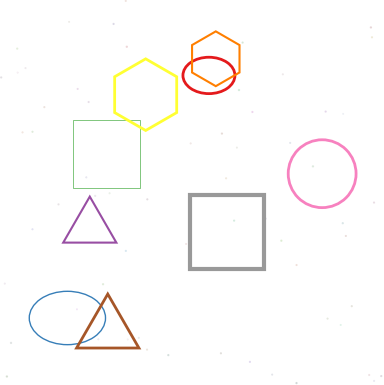[{"shape": "oval", "thickness": 2, "radius": 0.34, "center": [0.543, 0.804]}, {"shape": "oval", "thickness": 1, "radius": 0.5, "center": [0.175, 0.174]}, {"shape": "square", "thickness": 0.5, "radius": 0.44, "center": [0.276, 0.6]}, {"shape": "triangle", "thickness": 1.5, "radius": 0.4, "center": [0.233, 0.41]}, {"shape": "hexagon", "thickness": 1.5, "radius": 0.36, "center": [0.56, 0.847]}, {"shape": "hexagon", "thickness": 2, "radius": 0.47, "center": [0.378, 0.754]}, {"shape": "triangle", "thickness": 2, "radius": 0.47, "center": [0.28, 0.143]}, {"shape": "circle", "thickness": 2, "radius": 0.44, "center": [0.837, 0.549]}, {"shape": "square", "thickness": 3, "radius": 0.48, "center": [0.591, 0.397]}]